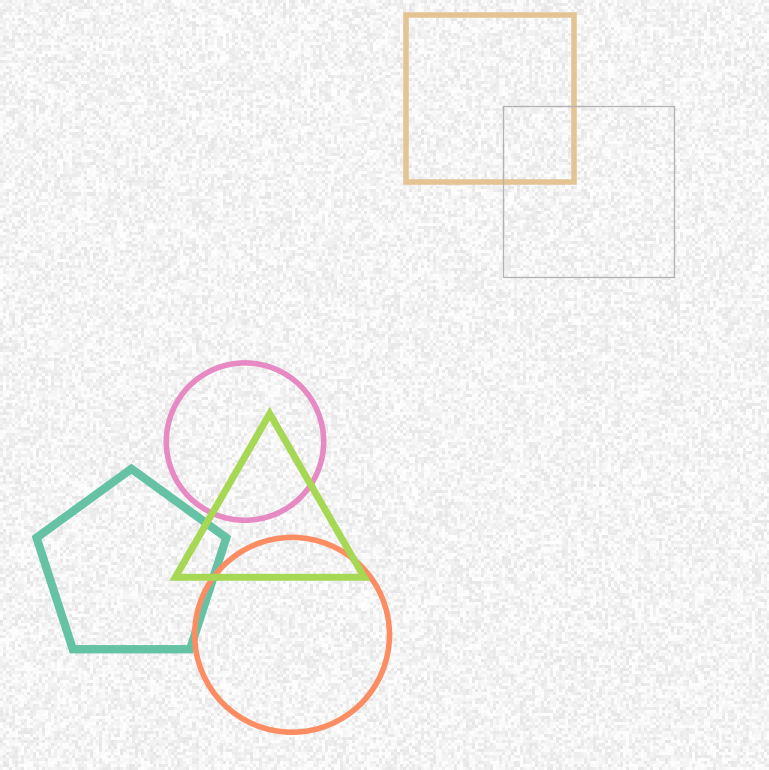[{"shape": "pentagon", "thickness": 3, "radius": 0.65, "center": [0.171, 0.262]}, {"shape": "circle", "thickness": 2, "radius": 0.63, "center": [0.379, 0.176]}, {"shape": "circle", "thickness": 2, "radius": 0.51, "center": [0.318, 0.427]}, {"shape": "triangle", "thickness": 2.5, "radius": 0.71, "center": [0.35, 0.321]}, {"shape": "square", "thickness": 2, "radius": 0.54, "center": [0.636, 0.872]}, {"shape": "square", "thickness": 0.5, "radius": 0.55, "center": [0.764, 0.751]}]